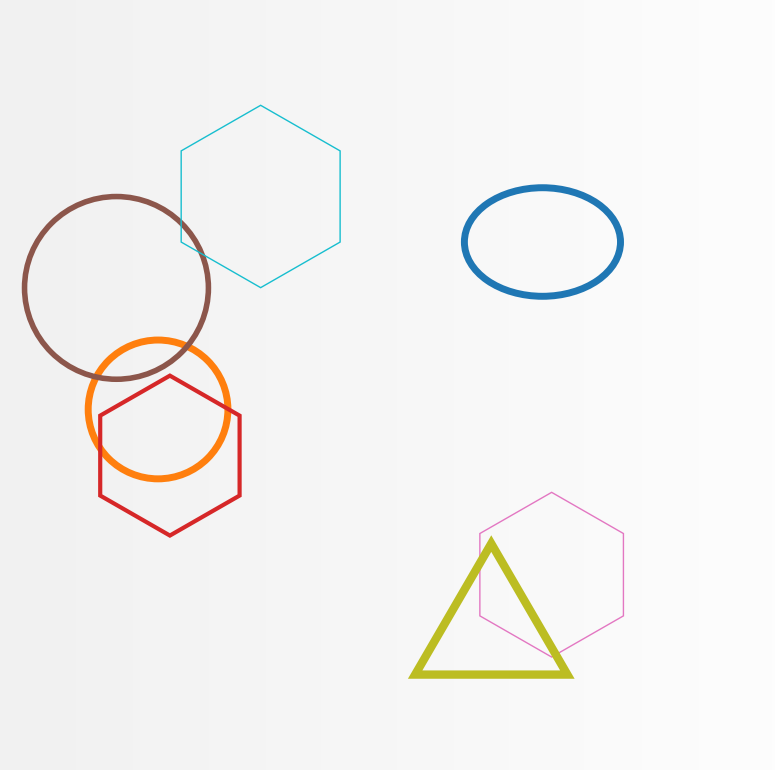[{"shape": "oval", "thickness": 2.5, "radius": 0.5, "center": [0.7, 0.686]}, {"shape": "circle", "thickness": 2.5, "radius": 0.45, "center": [0.204, 0.468]}, {"shape": "hexagon", "thickness": 1.5, "radius": 0.52, "center": [0.219, 0.408]}, {"shape": "circle", "thickness": 2, "radius": 0.59, "center": [0.15, 0.626]}, {"shape": "hexagon", "thickness": 0.5, "radius": 0.53, "center": [0.712, 0.254]}, {"shape": "triangle", "thickness": 3, "radius": 0.57, "center": [0.634, 0.181]}, {"shape": "hexagon", "thickness": 0.5, "radius": 0.59, "center": [0.336, 0.745]}]